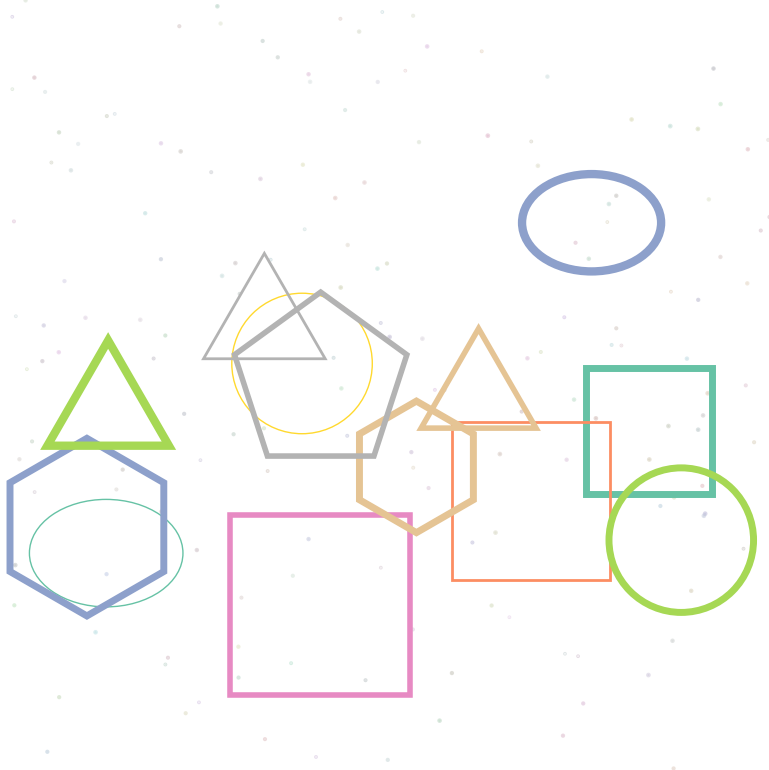[{"shape": "oval", "thickness": 0.5, "radius": 0.5, "center": [0.138, 0.282]}, {"shape": "square", "thickness": 2.5, "radius": 0.41, "center": [0.843, 0.441]}, {"shape": "square", "thickness": 1, "radius": 0.51, "center": [0.69, 0.35]}, {"shape": "oval", "thickness": 3, "radius": 0.45, "center": [0.768, 0.711]}, {"shape": "hexagon", "thickness": 2.5, "radius": 0.58, "center": [0.113, 0.315]}, {"shape": "square", "thickness": 2, "radius": 0.58, "center": [0.416, 0.214]}, {"shape": "circle", "thickness": 2.5, "radius": 0.47, "center": [0.885, 0.299]}, {"shape": "triangle", "thickness": 3, "radius": 0.46, "center": [0.14, 0.467]}, {"shape": "circle", "thickness": 0.5, "radius": 0.46, "center": [0.392, 0.528]}, {"shape": "triangle", "thickness": 2, "radius": 0.43, "center": [0.622, 0.487]}, {"shape": "hexagon", "thickness": 2.5, "radius": 0.43, "center": [0.541, 0.394]}, {"shape": "pentagon", "thickness": 2, "radius": 0.59, "center": [0.416, 0.503]}, {"shape": "triangle", "thickness": 1, "radius": 0.46, "center": [0.343, 0.58]}]